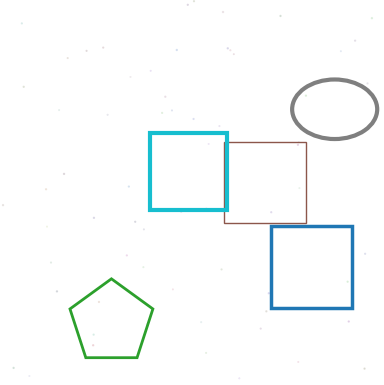[{"shape": "square", "thickness": 2.5, "radius": 0.53, "center": [0.809, 0.306]}, {"shape": "pentagon", "thickness": 2, "radius": 0.57, "center": [0.289, 0.163]}, {"shape": "square", "thickness": 1, "radius": 0.53, "center": [0.688, 0.525]}, {"shape": "oval", "thickness": 3, "radius": 0.55, "center": [0.869, 0.716]}, {"shape": "square", "thickness": 3, "radius": 0.5, "center": [0.49, 0.554]}]